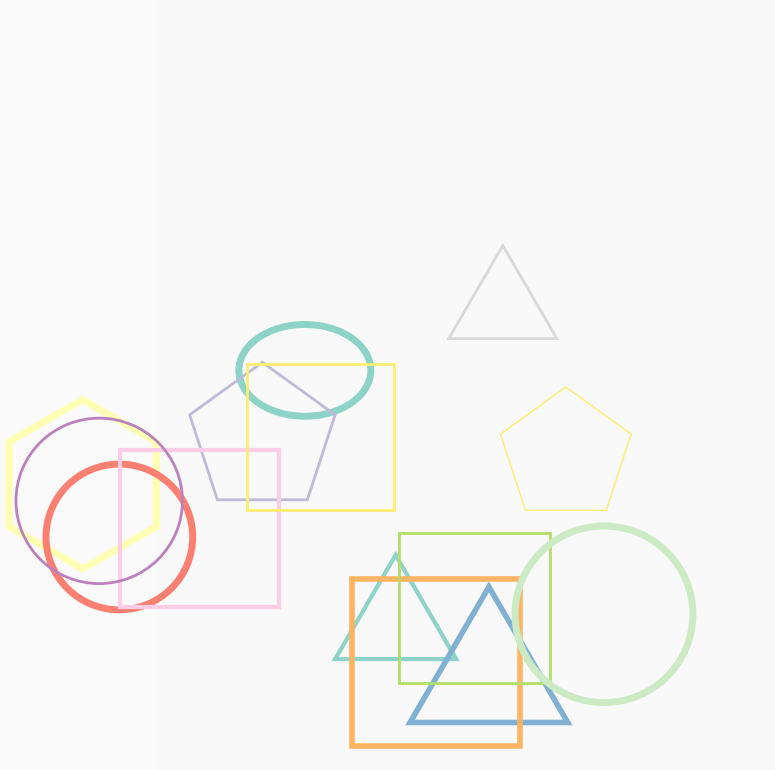[{"shape": "oval", "thickness": 2.5, "radius": 0.43, "center": [0.393, 0.519]}, {"shape": "triangle", "thickness": 1.5, "radius": 0.45, "center": [0.511, 0.189]}, {"shape": "hexagon", "thickness": 2.5, "radius": 0.55, "center": [0.107, 0.371]}, {"shape": "pentagon", "thickness": 1, "radius": 0.49, "center": [0.339, 0.431]}, {"shape": "circle", "thickness": 2.5, "radius": 0.47, "center": [0.154, 0.303]}, {"shape": "triangle", "thickness": 2, "radius": 0.59, "center": [0.631, 0.12]}, {"shape": "square", "thickness": 2, "radius": 0.54, "center": [0.563, 0.139]}, {"shape": "square", "thickness": 1, "radius": 0.49, "center": [0.612, 0.211]}, {"shape": "square", "thickness": 1.5, "radius": 0.51, "center": [0.257, 0.314]}, {"shape": "triangle", "thickness": 1, "radius": 0.4, "center": [0.649, 0.601]}, {"shape": "circle", "thickness": 1, "radius": 0.54, "center": [0.128, 0.35]}, {"shape": "circle", "thickness": 2.5, "radius": 0.57, "center": [0.779, 0.202]}, {"shape": "square", "thickness": 1, "radius": 0.47, "center": [0.414, 0.433]}, {"shape": "pentagon", "thickness": 0.5, "radius": 0.44, "center": [0.73, 0.409]}]